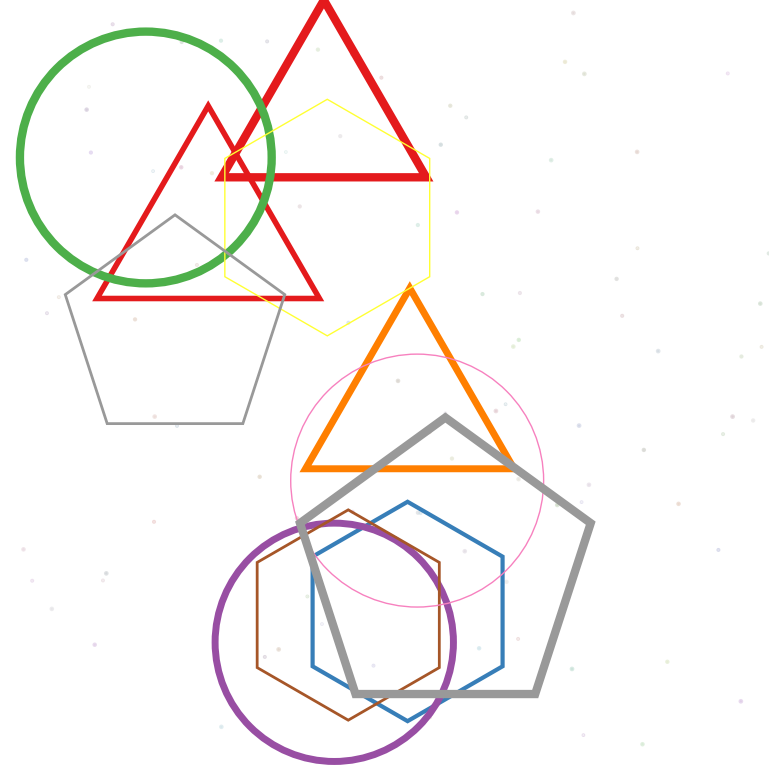[{"shape": "triangle", "thickness": 2, "radius": 0.83, "center": [0.27, 0.696]}, {"shape": "triangle", "thickness": 3, "radius": 0.77, "center": [0.421, 0.846]}, {"shape": "hexagon", "thickness": 1.5, "radius": 0.71, "center": [0.529, 0.206]}, {"shape": "circle", "thickness": 3, "radius": 0.82, "center": [0.189, 0.795]}, {"shape": "circle", "thickness": 2.5, "radius": 0.77, "center": [0.434, 0.166]}, {"shape": "triangle", "thickness": 2.5, "radius": 0.78, "center": [0.532, 0.469]}, {"shape": "hexagon", "thickness": 0.5, "radius": 0.77, "center": [0.425, 0.717]}, {"shape": "hexagon", "thickness": 1, "radius": 0.68, "center": [0.452, 0.201]}, {"shape": "circle", "thickness": 0.5, "radius": 0.82, "center": [0.542, 0.376]}, {"shape": "pentagon", "thickness": 3, "radius": 0.99, "center": [0.578, 0.259]}, {"shape": "pentagon", "thickness": 1, "radius": 0.75, "center": [0.227, 0.571]}]